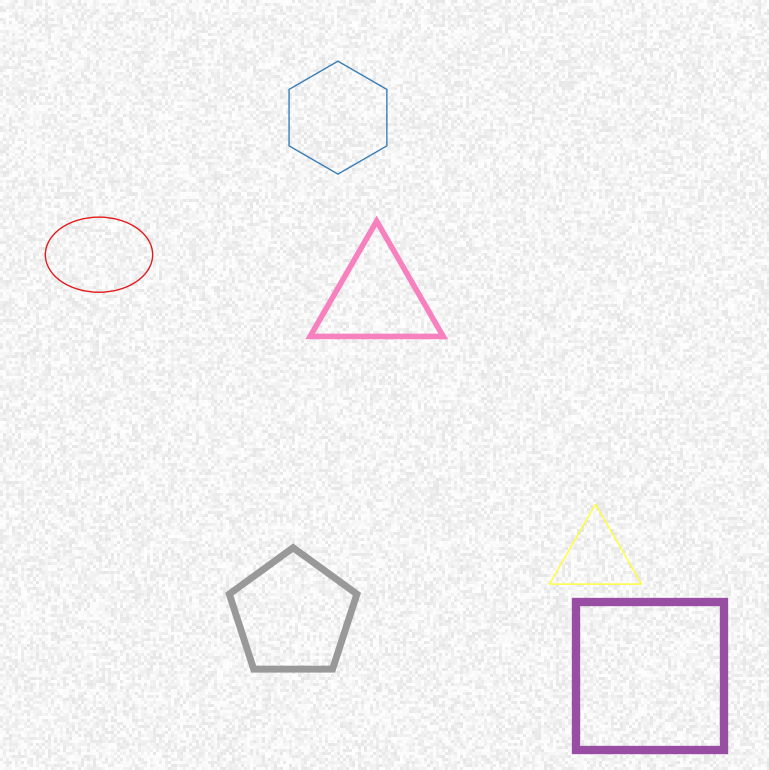[{"shape": "oval", "thickness": 0.5, "radius": 0.35, "center": [0.129, 0.669]}, {"shape": "hexagon", "thickness": 0.5, "radius": 0.37, "center": [0.439, 0.847]}, {"shape": "square", "thickness": 3, "radius": 0.48, "center": [0.844, 0.122]}, {"shape": "triangle", "thickness": 0.5, "radius": 0.35, "center": [0.774, 0.276]}, {"shape": "triangle", "thickness": 2, "radius": 0.5, "center": [0.489, 0.613]}, {"shape": "pentagon", "thickness": 2.5, "radius": 0.44, "center": [0.381, 0.202]}]